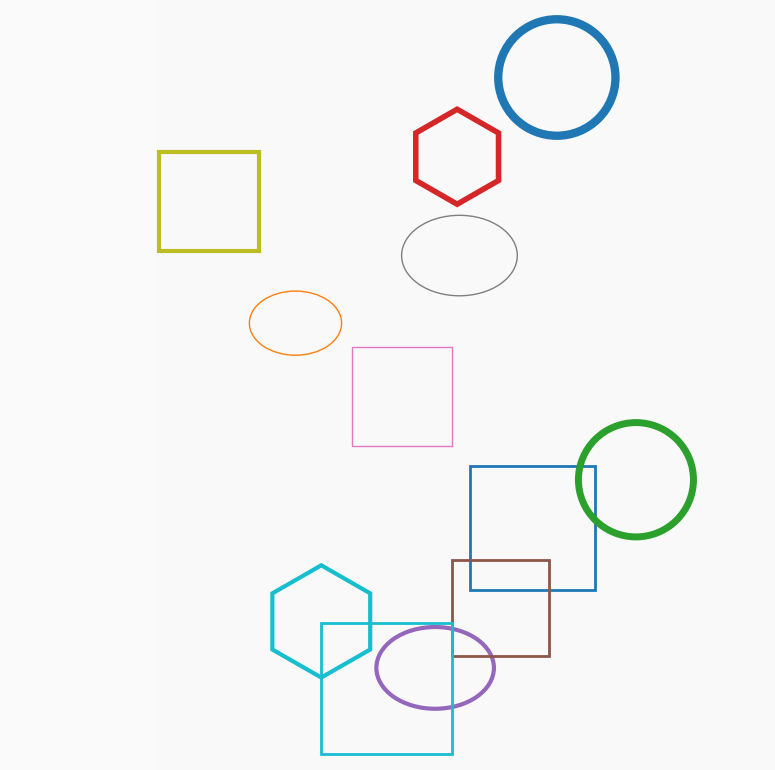[{"shape": "square", "thickness": 1, "radius": 0.4, "center": [0.687, 0.314]}, {"shape": "circle", "thickness": 3, "radius": 0.38, "center": [0.719, 0.899]}, {"shape": "oval", "thickness": 0.5, "radius": 0.3, "center": [0.381, 0.58]}, {"shape": "circle", "thickness": 2.5, "radius": 0.37, "center": [0.821, 0.377]}, {"shape": "hexagon", "thickness": 2, "radius": 0.31, "center": [0.59, 0.796]}, {"shape": "oval", "thickness": 1.5, "radius": 0.38, "center": [0.561, 0.133]}, {"shape": "square", "thickness": 1, "radius": 0.31, "center": [0.646, 0.211]}, {"shape": "square", "thickness": 0.5, "radius": 0.32, "center": [0.519, 0.485]}, {"shape": "oval", "thickness": 0.5, "radius": 0.37, "center": [0.593, 0.668]}, {"shape": "square", "thickness": 1.5, "radius": 0.32, "center": [0.27, 0.738]}, {"shape": "hexagon", "thickness": 1.5, "radius": 0.36, "center": [0.415, 0.193]}, {"shape": "square", "thickness": 1, "radius": 0.42, "center": [0.499, 0.106]}]